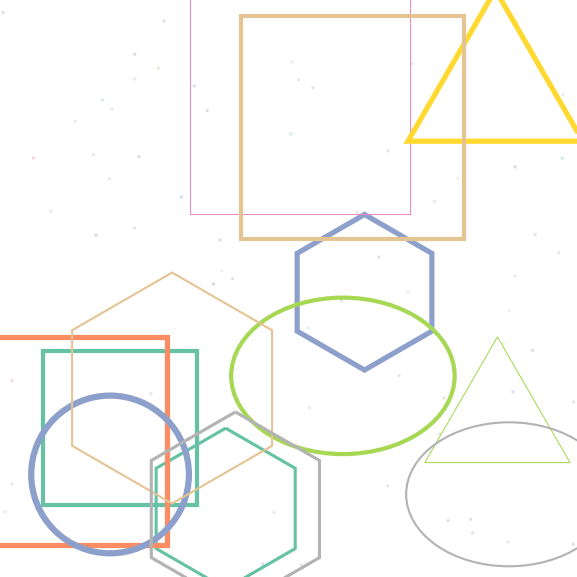[{"shape": "square", "thickness": 2, "radius": 0.67, "center": [0.208, 0.258]}, {"shape": "hexagon", "thickness": 1.5, "radius": 0.7, "center": [0.391, 0.119]}, {"shape": "square", "thickness": 2.5, "radius": 0.9, "center": [0.109, 0.235]}, {"shape": "hexagon", "thickness": 2.5, "radius": 0.67, "center": [0.631, 0.493]}, {"shape": "circle", "thickness": 3, "radius": 0.68, "center": [0.191, 0.178]}, {"shape": "square", "thickness": 0.5, "radius": 0.95, "center": [0.519, 0.819]}, {"shape": "triangle", "thickness": 0.5, "radius": 0.73, "center": [0.861, 0.271]}, {"shape": "oval", "thickness": 2, "radius": 0.97, "center": [0.594, 0.348]}, {"shape": "triangle", "thickness": 2.5, "radius": 0.87, "center": [0.858, 0.842]}, {"shape": "hexagon", "thickness": 1, "radius": 1.0, "center": [0.298, 0.327]}, {"shape": "square", "thickness": 2, "radius": 0.97, "center": [0.611, 0.779]}, {"shape": "hexagon", "thickness": 1.5, "radius": 0.84, "center": [0.408, 0.118]}, {"shape": "oval", "thickness": 1, "radius": 0.89, "center": [0.881, 0.143]}]